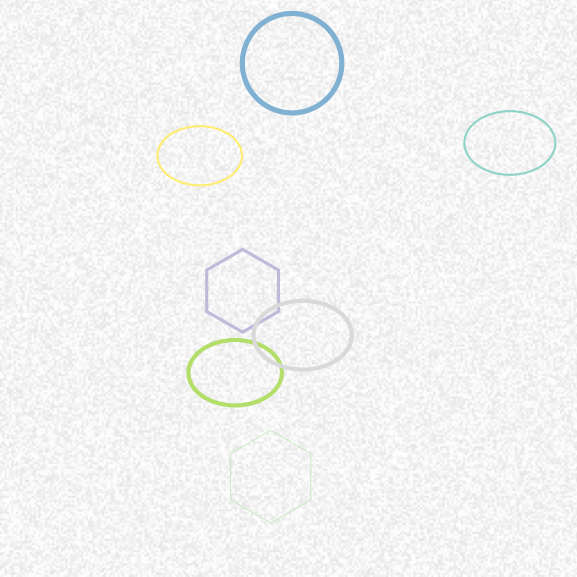[{"shape": "oval", "thickness": 1, "radius": 0.39, "center": [0.883, 0.752]}, {"shape": "hexagon", "thickness": 1.5, "radius": 0.36, "center": [0.42, 0.496]}, {"shape": "circle", "thickness": 2.5, "radius": 0.43, "center": [0.506, 0.89]}, {"shape": "oval", "thickness": 2, "radius": 0.4, "center": [0.407, 0.354]}, {"shape": "oval", "thickness": 2, "radius": 0.43, "center": [0.524, 0.419]}, {"shape": "hexagon", "thickness": 0.5, "radius": 0.4, "center": [0.469, 0.174]}, {"shape": "oval", "thickness": 1, "radius": 0.37, "center": [0.346, 0.729]}]